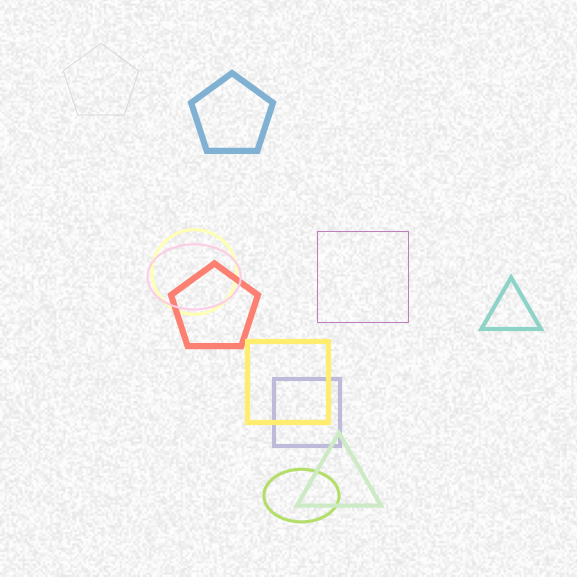[{"shape": "triangle", "thickness": 2, "radius": 0.3, "center": [0.885, 0.459]}, {"shape": "circle", "thickness": 1.5, "radius": 0.37, "center": [0.337, 0.528]}, {"shape": "square", "thickness": 2, "radius": 0.29, "center": [0.532, 0.285]}, {"shape": "pentagon", "thickness": 3, "radius": 0.4, "center": [0.371, 0.464]}, {"shape": "pentagon", "thickness": 3, "radius": 0.37, "center": [0.402, 0.798]}, {"shape": "oval", "thickness": 1.5, "radius": 0.33, "center": [0.522, 0.141]}, {"shape": "oval", "thickness": 1, "radius": 0.4, "center": [0.336, 0.52]}, {"shape": "pentagon", "thickness": 0.5, "radius": 0.34, "center": [0.175, 0.855]}, {"shape": "square", "thickness": 0.5, "radius": 0.4, "center": [0.628, 0.521]}, {"shape": "triangle", "thickness": 2, "radius": 0.42, "center": [0.587, 0.166]}, {"shape": "square", "thickness": 2.5, "radius": 0.35, "center": [0.498, 0.339]}]